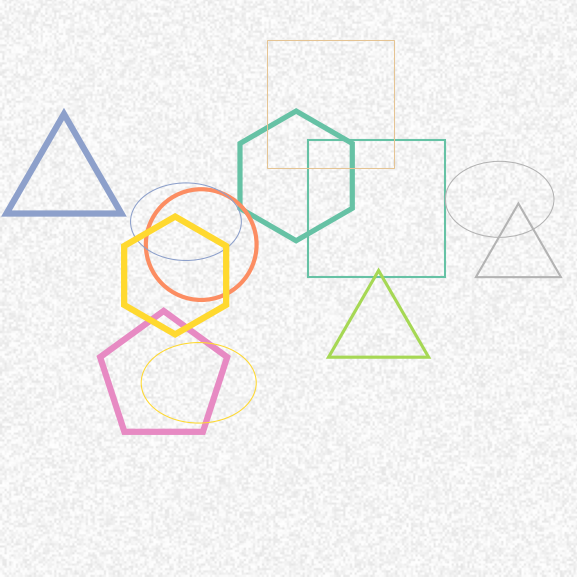[{"shape": "hexagon", "thickness": 2.5, "radius": 0.56, "center": [0.513, 0.695]}, {"shape": "square", "thickness": 1, "radius": 0.59, "center": [0.652, 0.638]}, {"shape": "circle", "thickness": 2, "radius": 0.48, "center": [0.348, 0.576]}, {"shape": "triangle", "thickness": 3, "radius": 0.57, "center": [0.111, 0.687]}, {"shape": "oval", "thickness": 0.5, "radius": 0.48, "center": [0.322, 0.615]}, {"shape": "pentagon", "thickness": 3, "radius": 0.58, "center": [0.283, 0.345]}, {"shape": "triangle", "thickness": 1.5, "radius": 0.5, "center": [0.656, 0.431]}, {"shape": "oval", "thickness": 0.5, "radius": 0.5, "center": [0.344, 0.336]}, {"shape": "hexagon", "thickness": 3, "radius": 0.51, "center": [0.303, 0.522]}, {"shape": "square", "thickness": 0.5, "radius": 0.55, "center": [0.572, 0.819]}, {"shape": "oval", "thickness": 0.5, "radius": 0.47, "center": [0.865, 0.654]}, {"shape": "triangle", "thickness": 1, "radius": 0.43, "center": [0.898, 0.562]}]